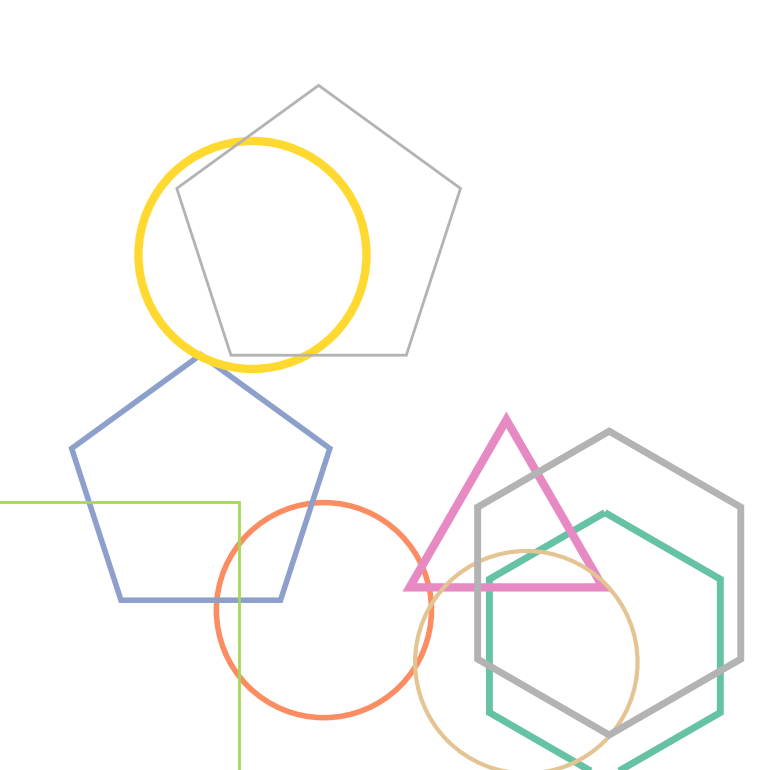[{"shape": "hexagon", "thickness": 2.5, "radius": 0.87, "center": [0.786, 0.161]}, {"shape": "circle", "thickness": 2, "radius": 0.7, "center": [0.421, 0.208]}, {"shape": "pentagon", "thickness": 2, "radius": 0.88, "center": [0.261, 0.363]}, {"shape": "triangle", "thickness": 3, "radius": 0.73, "center": [0.658, 0.31]}, {"shape": "square", "thickness": 1, "radius": 0.89, "center": [0.133, 0.17]}, {"shape": "circle", "thickness": 3, "radius": 0.74, "center": [0.328, 0.669]}, {"shape": "circle", "thickness": 1.5, "radius": 0.72, "center": [0.684, 0.14]}, {"shape": "pentagon", "thickness": 1, "radius": 0.97, "center": [0.414, 0.695]}, {"shape": "hexagon", "thickness": 2.5, "radius": 0.99, "center": [0.791, 0.243]}]